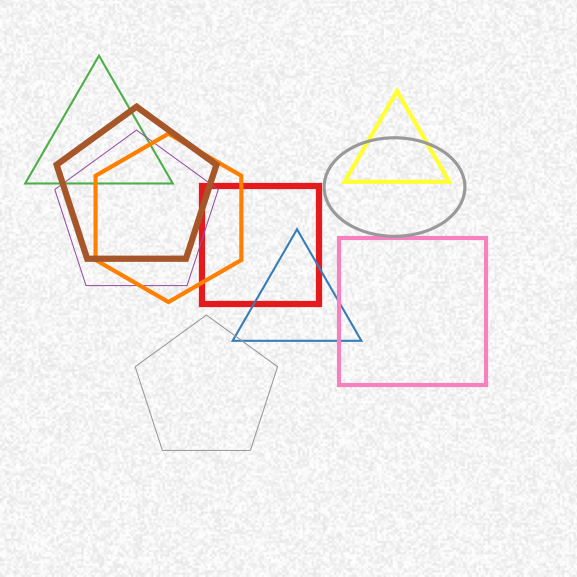[{"shape": "square", "thickness": 3, "radius": 0.51, "center": [0.451, 0.575]}, {"shape": "triangle", "thickness": 1, "radius": 0.64, "center": [0.514, 0.473]}, {"shape": "triangle", "thickness": 1, "radius": 0.74, "center": [0.171, 0.755]}, {"shape": "pentagon", "thickness": 0.5, "radius": 0.74, "center": [0.236, 0.625]}, {"shape": "hexagon", "thickness": 2, "radius": 0.73, "center": [0.292, 0.622]}, {"shape": "triangle", "thickness": 2, "radius": 0.52, "center": [0.687, 0.737]}, {"shape": "pentagon", "thickness": 3, "radius": 0.73, "center": [0.236, 0.669]}, {"shape": "square", "thickness": 2, "radius": 0.64, "center": [0.714, 0.46]}, {"shape": "pentagon", "thickness": 0.5, "radius": 0.65, "center": [0.357, 0.324]}, {"shape": "oval", "thickness": 1.5, "radius": 0.61, "center": [0.683, 0.675]}]